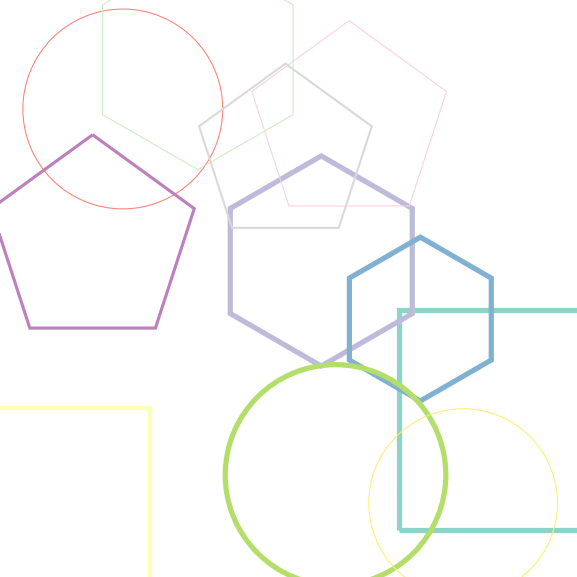[{"shape": "square", "thickness": 2.5, "radius": 0.95, "center": [0.882, 0.272]}, {"shape": "square", "thickness": 2, "radius": 0.77, "center": [0.106, 0.138]}, {"shape": "hexagon", "thickness": 2.5, "radius": 0.91, "center": [0.556, 0.547]}, {"shape": "circle", "thickness": 0.5, "radius": 0.87, "center": [0.213, 0.81]}, {"shape": "hexagon", "thickness": 2.5, "radius": 0.71, "center": [0.728, 0.447]}, {"shape": "circle", "thickness": 2.5, "radius": 0.96, "center": [0.581, 0.177]}, {"shape": "pentagon", "thickness": 0.5, "radius": 0.89, "center": [0.605, 0.786]}, {"shape": "pentagon", "thickness": 1, "radius": 0.79, "center": [0.494, 0.732]}, {"shape": "pentagon", "thickness": 1.5, "radius": 0.93, "center": [0.16, 0.581]}, {"shape": "hexagon", "thickness": 0.5, "radius": 0.95, "center": [0.343, 0.896]}, {"shape": "circle", "thickness": 0.5, "radius": 0.82, "center": [0.802, 0.128]}]